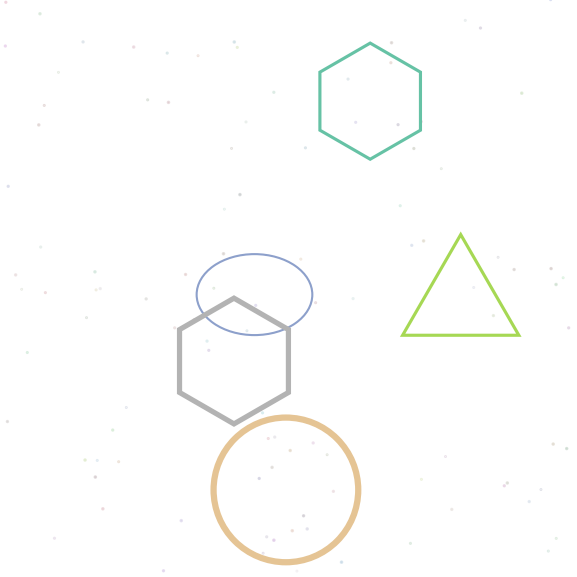[{"shape": "hexagon", "thickness": 1.5, "radius": 0.5, "center": [0.641, 0.824]}, {"shape": "oval", "thickness": 1, "radius": 0.5, "center": [0.441, 0.489]}, {"shape": "triangle", "thickness": 1.5, "radius": 0.58, "center": [0.798, 0.477]}, {"shape": "circle", "thickness": 3, "radius": 0.63, "center": [0.495, 0.151]}, {"shape": "hexagon", "thickness": 2.5, "radius": 0.54, "center": [0.405, 0.374]}]